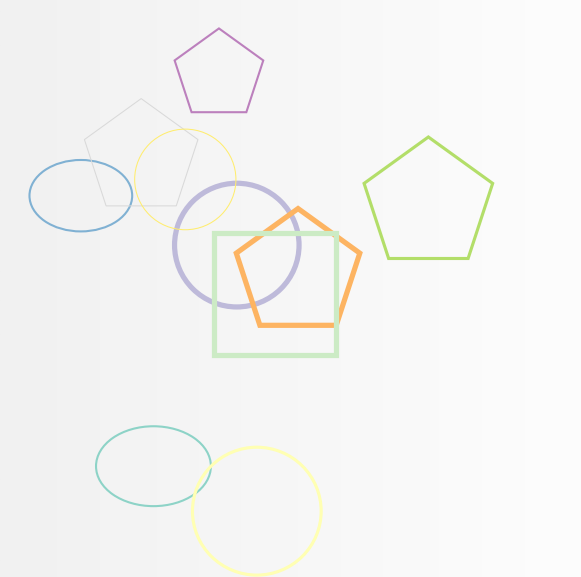[{"shape": "oval", "thickness": 1, "radius": 0.49, "center": [0.264, 0.192]}, {"shape": "circle", "thickness": 1.5, "radius": 0.55, "center": [0.442, 0.114]}, {"shape": "circle", "thickness": 2.5, "radius": 0.54, "center": [0.407, 0.575]}, {"shape": "oval", "thickness": 1, "radius": 0.44, "center": [0.139, 0.66]}, {"shape": "pentagon", "thickness": 2.5, "radius": 0.56, "center": [0.513, 0.526]}, {"shape": "pentagon", "thickness": 1.5, "radius": 0.58, "center": [0.737, 0.646]}, {"shape": "pentagon", "thickness": 0.5, "radius": 0.51, "center": [0.243, 0.726]}, {"shape": "pentagon", "thickness": 1, "radius": 0.4, "center": [0.377, 0.87]}, {"shape": "square", "thickness": 2.5, "radius": 0.53, "center": [0.473, 0.49]}, {"shape": "circle", "thickness": 0.5, "radius": 0.44, "center": [0.319, 0.688]}]